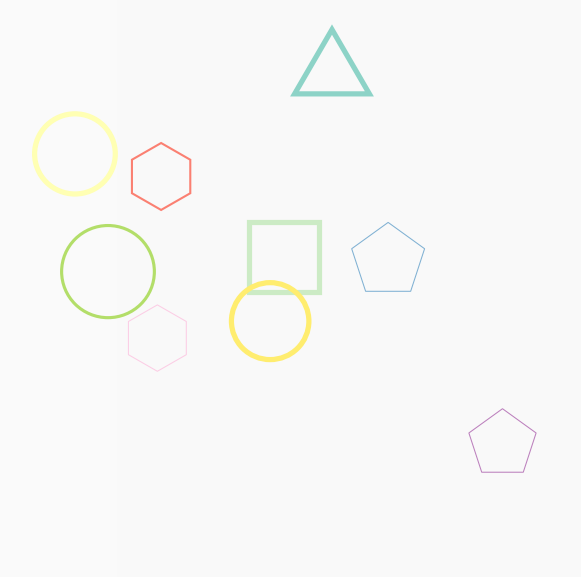[{"shape": "triangle", "thickness": 2.5, "radius": 0.37, "center": [0.571, 0.874]}, {"shape": "circle", "thickness": 2.5, "radius": 0.35, "center": [0.129, 0.733]}, {"shape": "hexagon", "thickness": 1, "radius": 0.29, "center": [0.277, 0.694]}, {"shape": "pentagon", "thickness": 0.5, "radius": 0.33, "center": [0.668, 0.548]}, {"shape": "circle", "thickness": 1.5, "radius": 0.4, "center": [0.186, 0.529]}, {"shape": "hexagon", "thickness": 0.5, "radius": 0.29, "center": [0.271, 0.414]}, {"shape": "pentagon", "thickness": 0.5, "radius": 0.3, "center": [0.865, 0.231]}, {"shape": "square", "thickness": 2.5, "radius": 0.3, "center": [0.489, 0.554]}, {"shape": "circle", "thickness": 2.5, "radius": 0.33, "center": [0.465, 0.443]}]